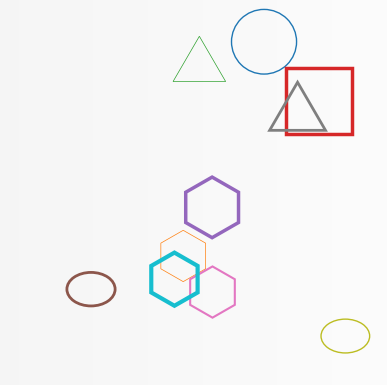[{"shape": "circle", "thickness": 1, "radius": 0.42, "center": [0.681, 0.892]}, {"shape": "hexagon", "thickness": 0.5, "radius": 0.33, "center": [0.473, 0.335]}, {"shape": "triangle", "thickness": 0.5, "radius": 0.39, "center": [0.514, 0.827]}, {"shape": "square", "thickness": 2.5, "radius": 0.43, "center": [0.823, 0.738]}, {"shape": "hexagon", "thickness": 2.5, "radius": 0.39, "center": [0.547, 0.461]}, {"shape": "oval", "thickness": 2, "radius": 0.31, "center": [0.235, 0.249]}, {"shape": "hexagon", "thickness": 1.5, "radius": 0.33, "center": [0.548, 0.241]}, {"shape": "triangle", "thickness": 2, "radius": 0.42, "center": [0.768, 0.703]}, {"shape": "oval", "thickness": 1, "radius": 0.31, "center": [0.891, 0.127]}, {"shape": "hexagon", "thickness": 3, "radius": 0.35, "center": [0.45, 0.275]}]